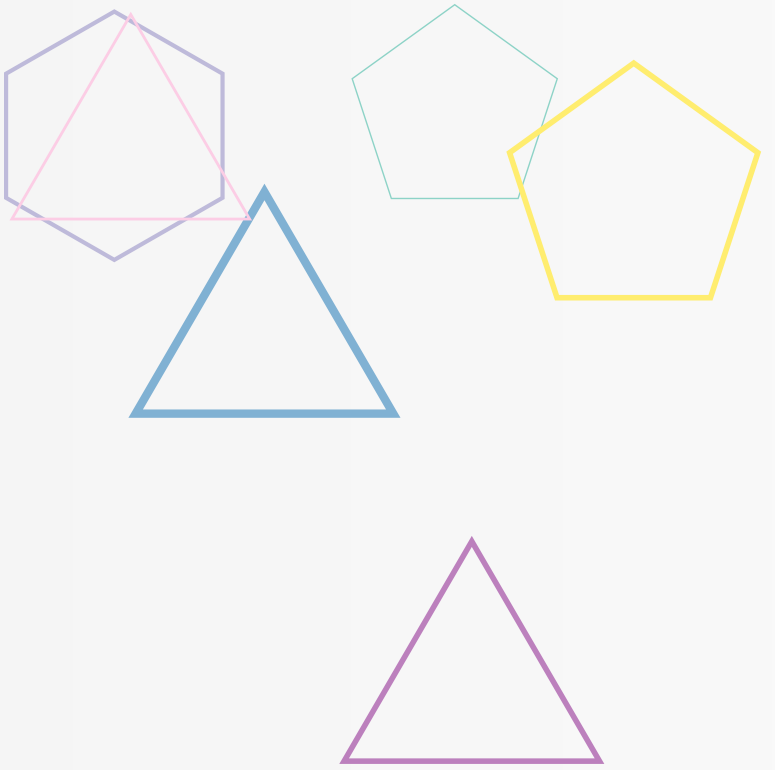[{"shape": "pentagon", "thickness": 0.5, "radius": 0.7, "center": [0.587, 0.855]}, {"shape": "hexagon", "thickness": 1.5, "radius": 0.81, "center": [0.148, 0.824]}, {"shape": "triangle", "thickness": 3, "radius": 0.96, "center": [0.341, 0.559]}, {"shape": "triangle", "thickness": 1, "radius": 0.89, "center": [0.169, 0.804]}, {"shape": "triangle", "thickness": 2, "radius": 0.95, "center": [0.609, 0.107]}, {"shape": "pentagon", "thickness": 2, "radius": 0.84, "center": [0.818, 0.75]}]